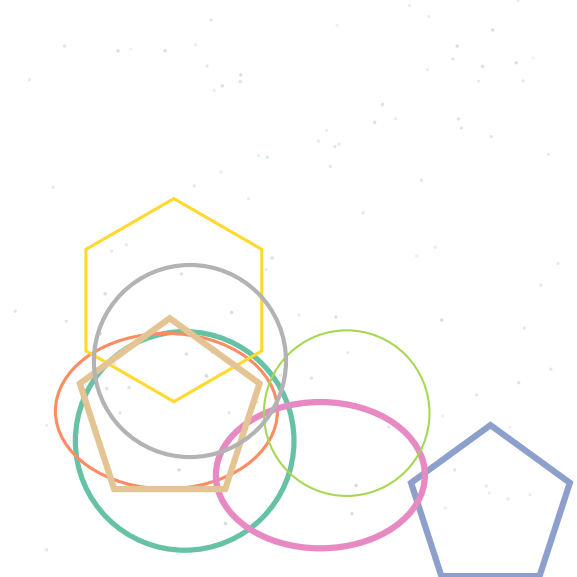[{"shape": "circle", "thickness": 2.5, "radius": 0.95, "center": [0.32, 0.236]}, {"shape": "oval", "thickness": 1.5, "radius": 0.96, "center": [0.288, 0.287]}, {"shape": "pentagon", "thickness": 3, "radius": 0.72, "center": [0.849, 0.118]}, {"shape": "oval", "thickness": 3, "radius": 0.9, "center": [0.555, 0.176]}, {"shape": "circle", "thickness": 1, "radius": 0.72, "center": [0.6, 0.284]}, {"shape": "hexagon", "thickness": 1.5, "radius": 0.88, "center": [0.301, 0.479]}, {"shape": "pentagon", "thickness": 3, "radius": 0.82, "center": [0.294, 0.285]}, {"shape": "circle", "thickness": 2, "radius": 0.83, "center": [0.329, 0.374]}]